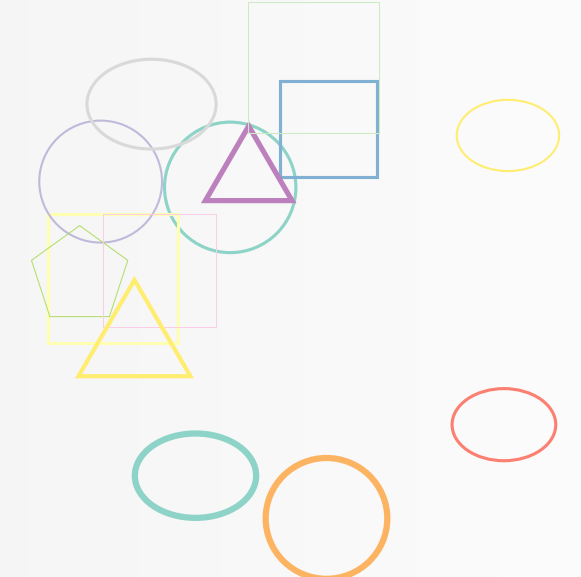[{"shape": "circle", "thickness": 1.5, "radius": 0.57, "center": [0.396, 0.675]}, {"shape": "oval", "thickness": 3, "radius": 0.52, "center": [0.336, 0.175]}, {"shape": "square", "thickness": 1.5, "radius": 0.56, "center": [0.194, 0.517]}, {"shape": "circle", "thickness": 1, "radius": 0.53, "center": [0.173, 0.685]}, {"shape": "oval", "thickness": 1.5, "radius": 0.45, "center": [0.867, 0.264]}, {"shape": "square", "thickness": 1.5, "radius": 0.42, "center": [0.565, 0.775]}, {"shape": "circle", "thickness": 3, "radius": 0.52, "center": [0.562, 0.101]}, {"shape": "pentagon", "thickness": 0.5, "radius": 0.44, "center": [0.137, 0.521]}, {"shape": "square", "thickness": 0.5, "radius": 0.49, "center": [0.274, 0.531]}, {"shape": "oval", "thickness": 1.5, "radius": 0.56, "center": [0.261, 0.819]}, {"shape": "triangle", "thickness": 2.5, "radius": 0.43, "center": [0.428, 0.695]}, {"shape": "square", "thickness": 0.5, "radius": 0.56, "center": [0.539, 0.882]}, {"shape": "oval", "thickness": 1, "radius": 0.44, "center": [0.874, 0.765]}, {"shape": "triangle", "thickness": 2, "radius": 0.56, "center": [0.231, 0.403]}]